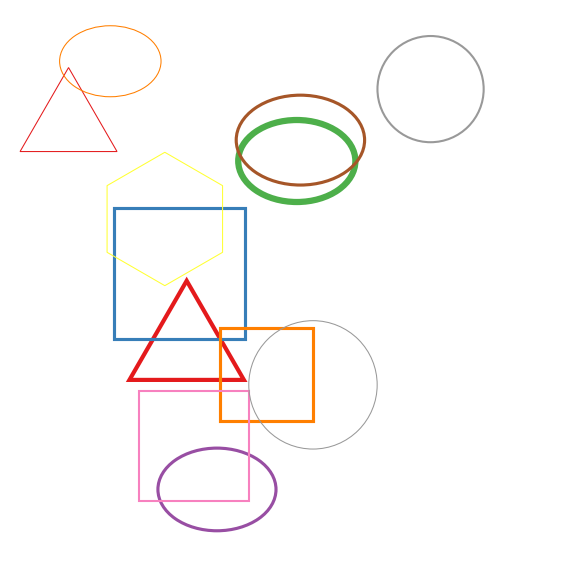[{"shape": "triangle", "thickness": 0.5, "radius": 0.48, "center": [0.119, 0.785]}, {"shape": "triangle", "thickness": 2, "radius": 0.57, "center": [0.323, 0.399]}, {"shape": "square", "thickness": 1.5, "radius": 0.57, "center": [0.31, 0.525]}, {"shape": "oval", "thickness": 3, "radius": 0.51, "center": [0.514, 0.72]}, {"shape": "oval", "thickness": 1.5, "radius": 0.51, "center": [0.376, 0.152]}, {"shape": "oval", "thickness": 0.5, "radius": 0.44, "center": [0.191, 0.893]}, {"shape": "square", "thickness": 1.5, "radius": 0.4, "center": [0.461, 0.351]}, {"shape": "hexagon", "thickness": 0.5, "radius": 0.58, "center": [0.285, 0.62]}, {"shape": "oval", "thickness": 1.5, "radius": 0.56, "center": [0.52, 0.757]}, {"shape": "square", "thickness": 1, "radius": 0.48, "center": [0.336, 0.226]}, {"shape": "circle", "thickness": 1, "radius": 0.46, "center": [0.746, 0.845]}, {"shape": "circle", "thickness": 0.5, "radius": 0.56, "center": [0.542, 0.333]}]